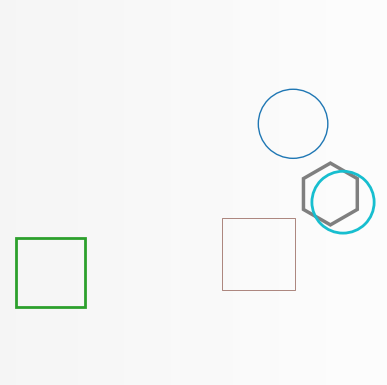[{"shape": "circle", "thickness": 1, "radius": 0.45, "center": [0.756, 0.678]}, {"shape": "square", "thickness": 2, "radius": 0.45, "center": [0.13, 0.293]}, {"shape": "square", "thickness": 0.5, "radius": 0.47, "center": [0.667, 0.34]}, {"shape": "hexagon", "thickness": 2.5, "radius": 0.4, "center": [0.853, 0.496]}, {"shape": "circle", "thickness": 2, "radius": 0.4, "center": [0.885, 0.475]}]